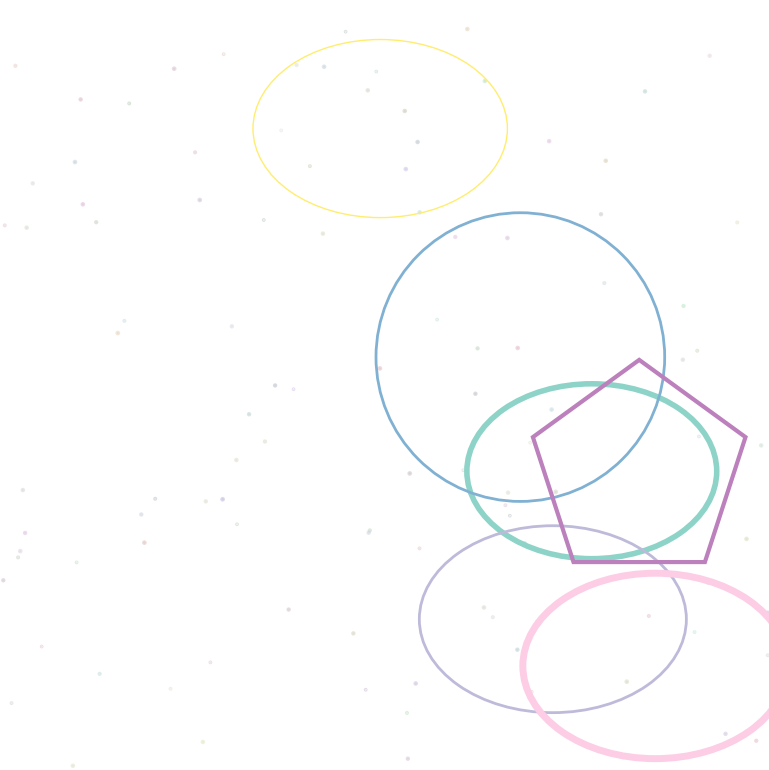[{"shape": "oval", "thickness": 2, "radius": 0.81, "center": [0.769, 0.388]}, {"shape": "oval", "thickness": 1, "radius": 0.87, "center": [0.718, 0.196]}, {"shape": "circle", "thickness": 1, "radius": 0.94, "center": [0.676, 0.536]}, {"shape": "oval", "thickness": 2.5, "radius": 0.86, "center": [0.851, 0.135]}, {"shape": "pentagon", "thickness": 1.5, "radius": 0.73, "center": [0.83, 0.387]}, {"shape": "oval", "thickness": 0.5, "radius": 0.83, "center": [0.494, 0.833]}]